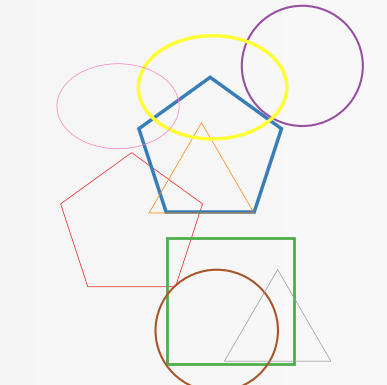[{"shape": "pentagon", "thickness": 0.5, "radius": 0.96, "center": [0.34, 0.411]}, {"shape": "pentagon", "thickness": 2.5, "radius": 0.97, "center": [0.542, 0.606]}, {"shape": "square", "thickness": 2, "radius": 0.82, "center": [0.595, 0.217]}, {"shape": "circle", "thickness": 1.5, "radius": 0.78, "center": [0.78, 0.829]}, {"shape": "triangle", "thickness": 0.5, "radius": 0.78, "center": [0.52, 0.525]}, {"shape": "oval", "thickness": 2.5, "radius": 0.96, "center": [0.549, 0.773]}, {"shape": "circle", "thickness": 1.5, "radius": 0.79, "center": [0.559, 0.141]}, {"shape": "oval", "thickness": 0.5, "radius": 0.79, "center": [0.305, 0.724]}, {"shape": "triangle", "thickness": 0.5, "radius": 0.79, "center": [0.716, 0.141]}]